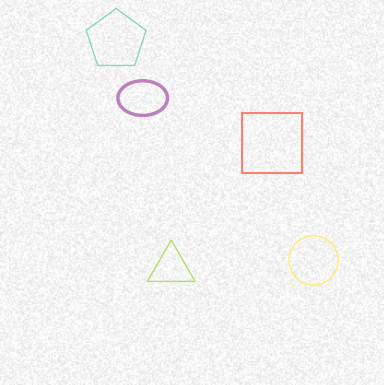[{"shape": "pentagon", "thickness": 1, "radius": 0.41, "center": [0.302, 0.896]}, {"shape": "square", "thickness": 1.5, "radius": 0.39, "center": [0.706, 0.628]}, {"shape": "triangle", "thickness": 1, "radius": 0.36, "center": [0.445, 0.305]}, {"shape": "oval", "thickness": 2.5, "radius": 0.32, "center": [0.371, 0.745]}, {"shape": "circle", "thickness": 1, "radius": 0.32, "center": [0.814, 0.324]}]